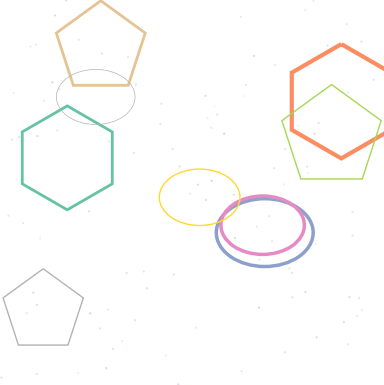[{"shape": "hexagon", "thickness": 2, "radius": 0.67, "center": [0.175, 0.59]}, {"shape": "hexagon", "thickness": 3, "radius": 0.74, "center": [0.886, 0.737]}, {"shape": "oval", "thickness": 2.5, "radius": 0.63, "center": [0.688, 0.396]}, {"shape": "oval", "thickness": 2.5, "radius": 0.54, "center": [0.682, 0.415]}, {"shape": "pentagon", "thickness": 1, "radius": 0.68, "center": [0.861, 0.645]}, {"shape": "oval", "thickness": 1, "radius": 0.52, "center": [0.519, 0.488]}, {"shape": "pentagon", "thickness": 2, "radius": 0.61, "center": [0.262, 0.877]}, {"shape": "oval", "thickness": 0.5, "radius": 0.51, "center": [0.249, 0.748]}, {"shape": "pentagon", "thickness": 1, "radius": 0.55, "center": [0.112, 0.192]}]